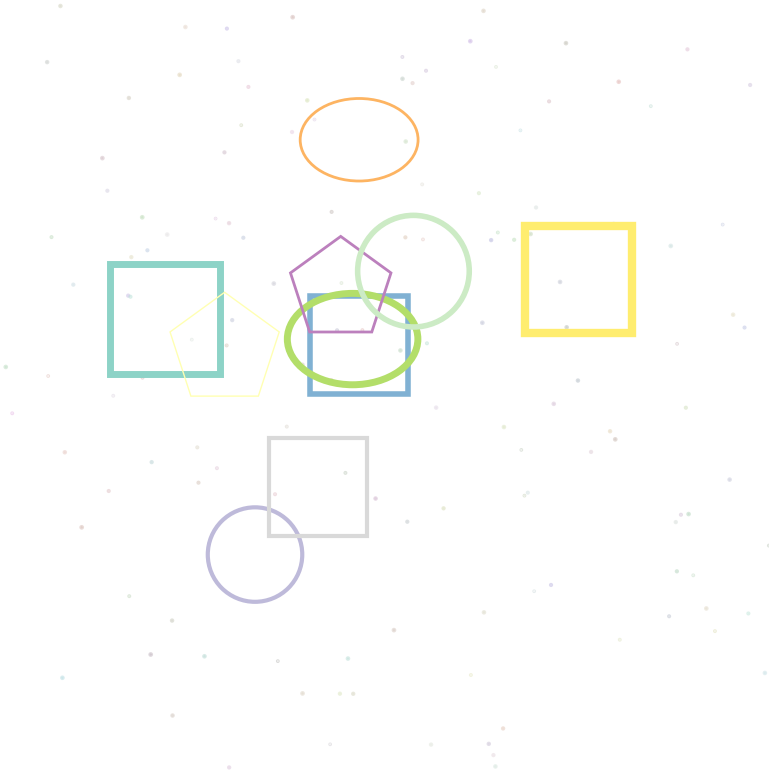[{"shape": "square", "thickness": 2.5, "radius": 0.36, "center": [0.215, 0.585]}, {"shape": "pentagon", "thickness": 0.5, "radius": 0.37, "center": [0.292, 0.546]}, {"shape": "circle", "thickness": 1.5, "radius": 0.31, "center": [0.331, 0.28]}, {"shape": "square", "thickness": 2, "radius": 0.32, "center": [0.466, 0.552]}, {"shape": "oval", "thickness": 1, "radius": 0.38, "center": [0.466, 0.818]}, {"shape": "oval", "thickness": 2.5, "radius": 0.42, "center": [0.458, 0.56]}, {"shape": "square", "thickness": 1.5, "radius": 0.32, "center": [0.413, 0.367]}, {"shape": "pentagon", "thickness": 1, "radius": 0.34, "center": [0.443, 0.624]}, {"shape": "circle", "thickness": 2, "radius": 0.36, "center": [0.537, 0.648]}, {"shape": "square", "thickness": 3, "radius": 0.35, "center": [0.751, 0.637]}]